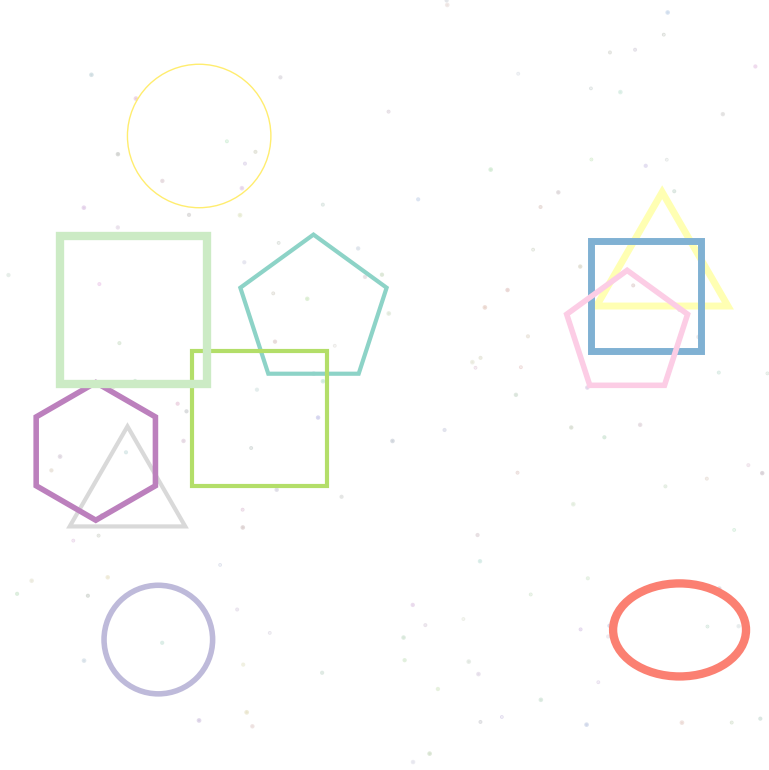[{"shape": "pentagon", "thickness": 1.5, "radius": 0.5, "center": [0.407, 0.595]}, {"shape": "triangle", "thickness": 2.5, "radius": 0.49, "center": [0.86, 0.652]}, {"shape": "circle", "thickness": 2, "radius": 0.35, "center": [0.206, 0.169]}, {"shape": "oval", "thickness": 3, "radius": 0.43, "center": [0.883, 0.182]}, {"shape": "square", "thickness": 2.5, "radius": 0.36, "center": [0.839, 0.616]}, {"shape": "square", "thickness": 1.5, "radius": 0.44, "center": [0.337, 0.457]}, {"shape": "pentagon", "thickness": 2, "radius": 0.41, "center": [0.814, 0.566]}, {"shape": "triangle", "thickness": 1.5, "radius": 0.43, "center": [0.166, 0.36]}, {"shape": "hexagon", "thickness": 2, "radius": 0.45, "center": [0.124, 0.414]}, {"shape": "square", "thickness": 3, "radius": 0.48, "center": [0.173, 0.597]}, {"shape": "circle", "thickness": 0.5, "radius": 0.47, "center": [0.259, 0.823]}]